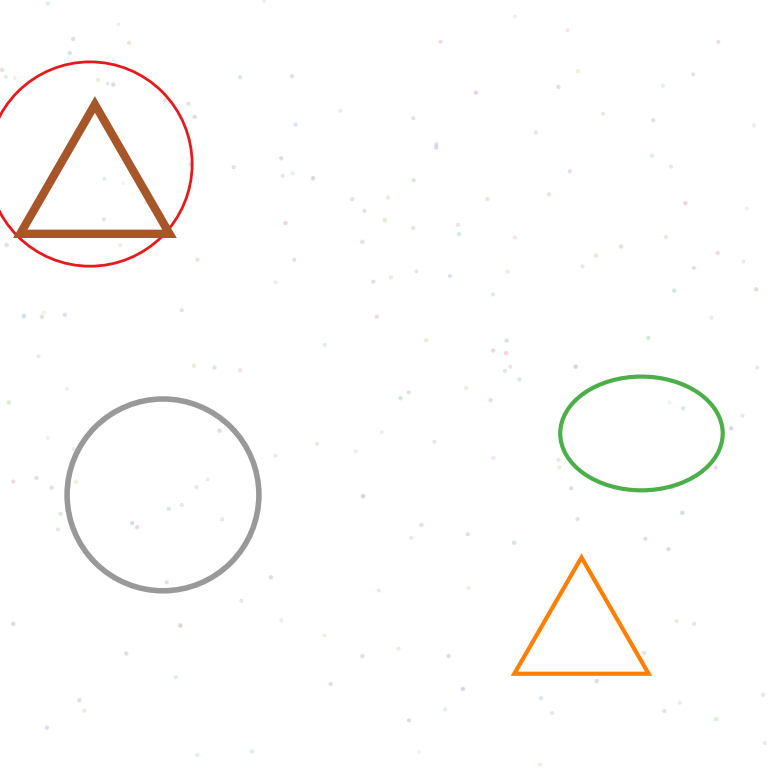[{"shape": "circle", "thickness": 1, "radius": 0.66, "center": [0.117, 0.787]}, {"shape": "oval", "thickness": 1.5, "radius": 0.53, "center": [0.833, 0.437]}, {"shape": "triangle", "thickness": 1.5, "radius": 0.5, "center": [0.755, 0.175]}, {"shape": "triangle", "thickness": 3, "radius": 0.56, "center": [0.123, 0.752]}, {"shape": "circle", "thickness": 2, "radius": 0.62, "center": [0.212, 0.357]}]